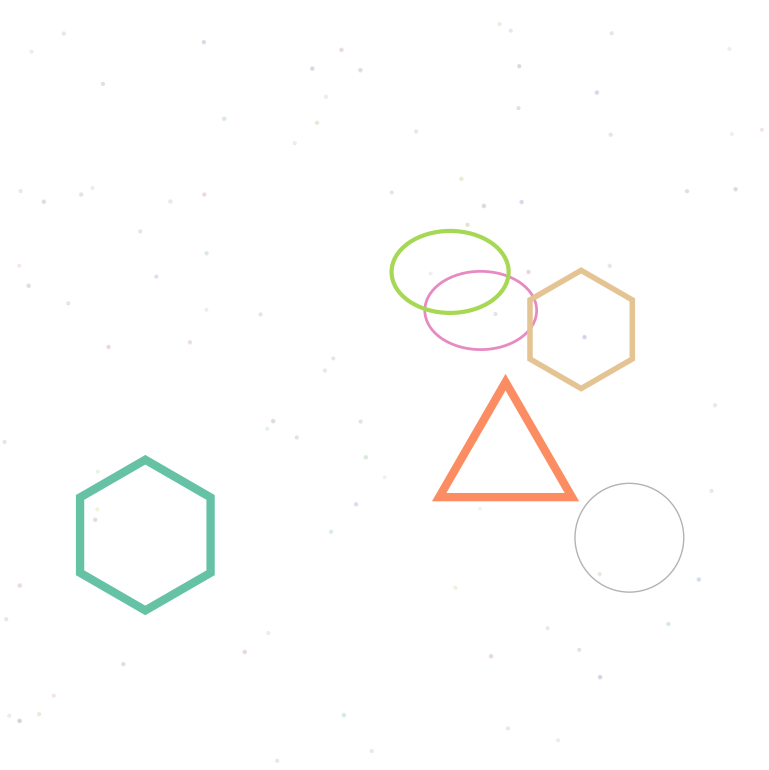[{"shape": "hexagon", "thickness": 3, "radius": 0.49, "center": [0.189, 0.305]}, {"shape": "triangle", "thickness": 3, "radius": 0.5, "center": [0.657, 0.404]}, {"shape": "oval", "thickness": 1, "radius": 0.36, "center": [0.624, 0.597]}, {"shape": "oval", "thickness": 1.5, "radius": 0.38, "center": [0.585, 0.647]}, {"shape": "hexagon", "thickness": 2, "radius": 0.38, "center": [0.755, 0.572]}, {"shape": "circle", "thickness": 0.5, "radius": 0.35, "center": [0.817, 0.302]}]